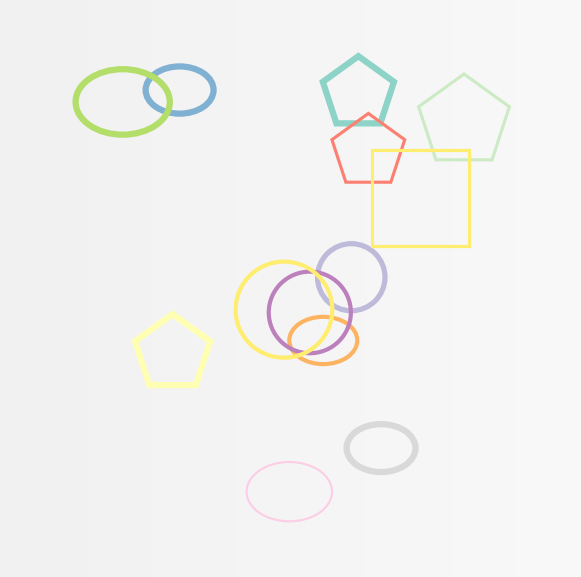[{"shape": "pentagon", "thickness": 3, "radius": 0.32, "center": [0.617, 0.838]}, {"shape": "pentagon", "thickness": 3, "radius": 0.34, "center": [0.297, 0.387]}, {"shape": "circle", "thickness": 2.5, "radius": 0.29, "center": [0.604, 0.519]}, {"shape": "pentagon", "thickness": 1.5, "radius": 0.33, "center": [0.634, 0.737]}, {"shape": "oval", "thickness": 3, "radius": 0.29, "center": [0.309, 0.843]}, {"shape": "oval", "thickness": 2, "radius": 0.29, "center": [0.556, 0.41]}, {"shape": "oval", "thickness": 3, "radius": 0.41, "center": [0.211, 0.823]}, {"shape": "oval", "thickness": 1, "radius": 0.37, "center": [0.498, 0.148]}, {"shape": "oval", "thickness": 3, "radius": 0.3, "center": [0.656, 0.223]}, {"shape": "circle", "thickness": 2, "radius": 0.35, "center": [0.533, 0.458]}, {"shape": "pentagon", "thickness": 1.5, "radius": 0.41, "center": [0.798, 0.789]}, {"shape": "circle", "thickness": 2, "radius": 0.42, "center": [0.489, 0.463]}, {"shape": "square", "thickness": 1.5, "radius": 0.41, "center": [0.723, 0.657]}]